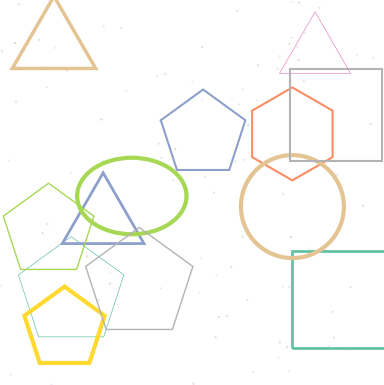[{"shape": "pentagon", "thickness": 0.5, "radius": 0.72, "center": [0.185, 0.242]}, {"shape": "square", "thickness": 2, "radius": 0.63, "center": [0.885, 0.222]}, {"shape": "hexagon", "thickness": 1.5, "radius": 0.6, "center": [0.759, 0.652]}, {"shape": "triangle", "thickness": 2, "radius": 0.61, "center": [0.268, 0.429]}, {"shape": "pentagon", "thickness": 1.5, "radius": 0.58, "center": [0.528, 0.652]}, {"shape": "triangle", "thickness": 0.5, "radius": 0.53, "center": [0.818, 0.862]}, {"shape": "oval", "thickness": 3, "radius": 0.71, "center": [0.342, 0.491]}, {"shape": "pentagon", "thickness": 1, "radius": 0.62, "center": [0.126, 0.4]}, {"shape": "pentagon", "thickness": 3, "radius": 0.55, "center": [0.168, 0.146]}, {"shape": "circle", "thickness": 3, "radius": 0.67, "center": [0.76, 0.463]}, {"shape": "triangle", "thickness": 2.5, "radius": 0.63, "center": [0.14, 0.885]}, {"shape": "pentagon", "thickness": 1, "radius": 0.73, "center": [0.362, 0.263]}, {"shape": "square", "thickness": 1.5, "radius": 0.6, "center": [0.872, 0.702]}]